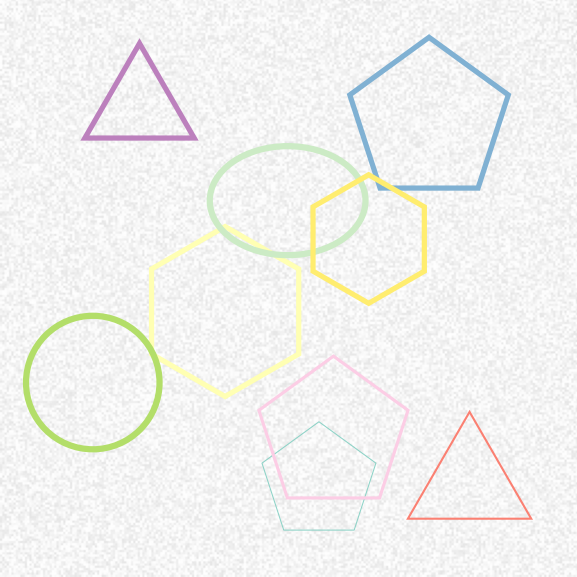[{"shape": "pentagon", "thickness": 0.5, "radius": 0.52, "center": [0.552, 0.165]}, {"shape": "hexagon", "thickness": 2.5, "radius": 0.74, "center": [0.39, 0.46]}, {"shape": "triangle", "thickness": 1, "radius": 0.62, "center": [0.813, 0.163]}, {"shape": "pentagon", "thickness": 2.5, "radius": 0.72, "center": [0.743, 0.79]}, {"shape": "circle", "thickness": 3, "radius": 0.58, "center": [0.161, 0.337]}, {"shape": "pentagon", "thickness": 1.5, "radius": 0.68, "center": [0.577, 0.247]}, {"shape": "triangle", "thickness": 2.5, "radius": 0.55, "center": [0.242, 0.815]}, {"shape": "oval", "thickness": 3, "radius": 0.67, "center": [0.498, 0.652]}, {"shape": "hexagon", "thickness": 2.5, "radius": 0.56, "center": [0.638, 0.585]}]